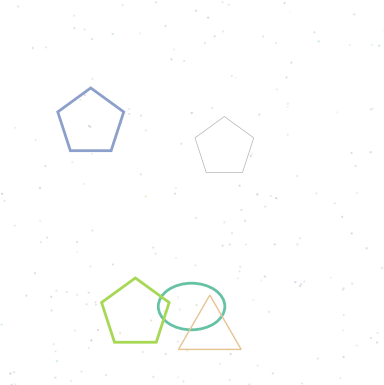[{"shape": "oval", "thickness": 2, "radius": 0.43, "center": [0.498, 0.204]}, {"shape": "pentagon", "thickness": 2, "radius": 0.45, "center": [0.236, 0.681]}, {"shape": "pentagon", "thickness": 2, "radius": 0.46, "center": [0.352, 0.186]}, {"shape": "triangle", "thickness": 1, "radius": 0.47, "center": [0.545, 0.139]}, {"shape": "pentagon", "thickness": 0.5, "radius": 0.4, "center": [0.583, 0.617]}]